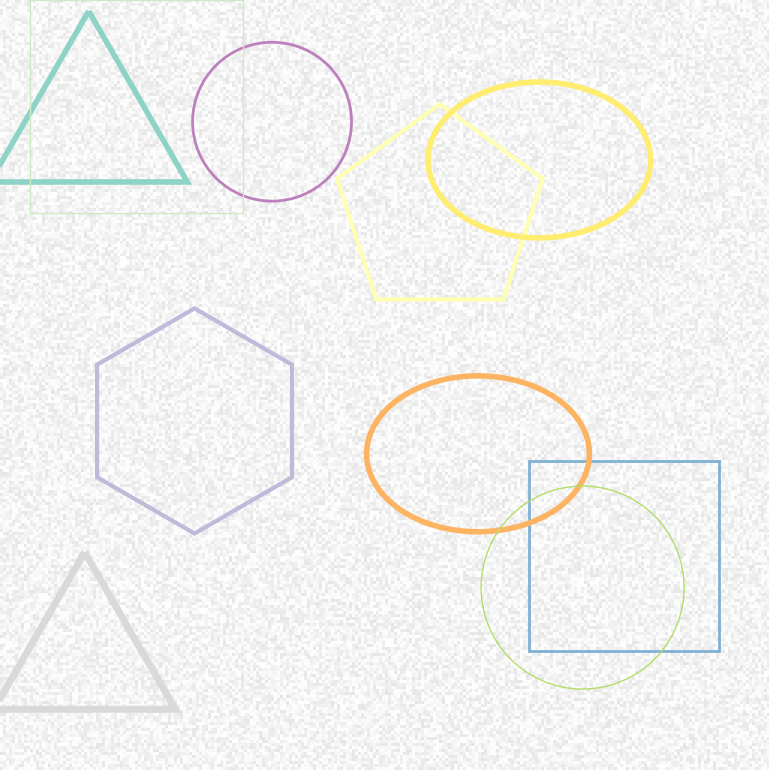[{"shape": "triangle", "thickness": 2, "radius": 0.74, "center": [0.115, 0.838]}, {"shape": "pentagon", "thickness": 1.5, "radius": 0.7, "center": [0.571, 0.725]}, {"shape": "hexagon", "thickness": 1.5, "radius": 0.73, "center": [0.253, 0.453]}, {"shape": "square", "thickness": 1, "radius": 0.62, "center": [0.811, 0.278]}, {"shape": "oval", "thickness": 2, "radius": 0.72, "center": [0.621, 0.411]}, {"shape": "circle", "thickness": 0.5, "radius": 0.66, "center": [0.757, 0.237]}, {"shape": "triangle", "thickness": 2.5, "radius": 0.68, "center": [0.11, 0.147]}, {"shape": "circle", "thickness": 1, "radius": 0.52, "center": [0.353, 0.842]}, {"shape": "square", "thickness": 0.5, "radius": 0.69, "center": [0.177, 0.862]}, {"shape": "oval", "thickness": 2, "radius": 0.72, "center": [0.7, 0.792]}]